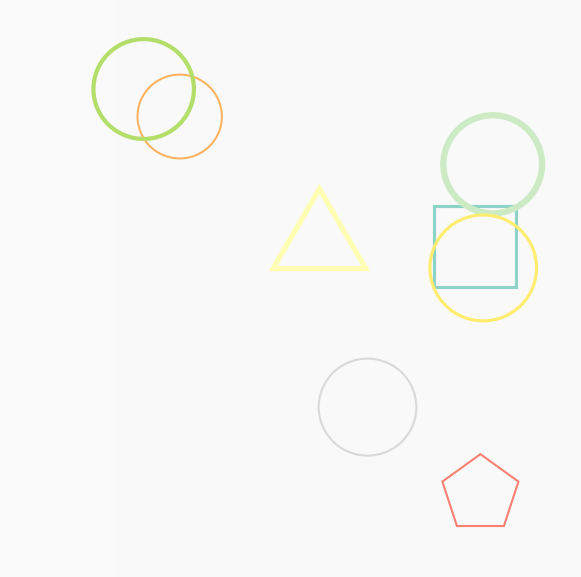[{"shape": "square", "thickness": 1.5, "radius": 0.35, "center": [0.818, 0.572]}, {"shape": "triangle", "thickness": 2.5, "radius": 0.46, "center": [0.55, 0.58]}, {"shape": "pentagon", "thickness": 1, "radius": 0.34, "center": [0.827, 0.144]}, {"shape": "circle", "thickness": 1, "radius": 0.36, "center": [0.309, 0.797]}, {"shape": "circle", "thickness": 2, "radius": 0.43, "center": [0.247, 0.845]}, {"shape": "circle", "thickness": 1, "radius": 0.42, "center": [0.632, 0.294]}, {"shape": "circle", "thickness": 3, "radius": 0.42, "center": [0.848, 0.715]}, {"shape": "circle", "thickness": 1.5, "radius": 0.46, "center": [0.831, 0.535]}]